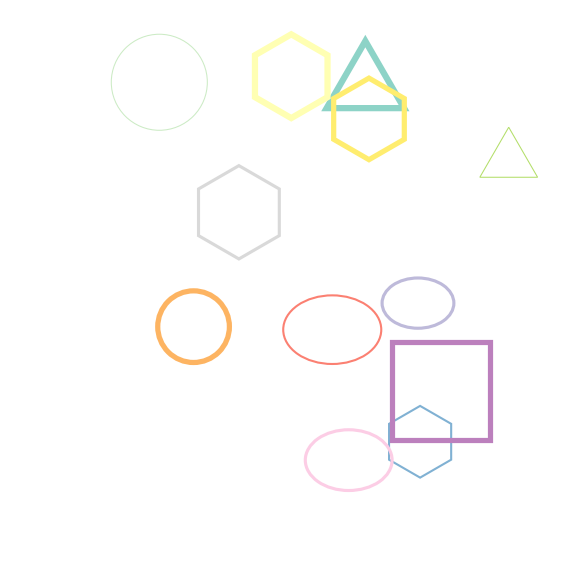[{"shape": "triangle", "thickness": 3, "radius": 0.39, "center": [0.633, 0.851]}, {"shape": "hexagon", "thickness": 3, "radius": 0.36, "center": [0.504, 0.867]}, {"shape": "oval", "thickness": 1.5, "radius": 0.31, "center": [0.724, 0.474]}, {"shape": "oval", "thickness": 1, "radius": 0.42, "center": [0.575, 0.428]}, {"shape": "hexagon", "thickness": 1, "radius": 0.31, "center": [0.727, 0.234]}, {"shape": "circle", "thickness": 2.5, "radius": 0.31, "center": [0.335, 0.433]}, {"shape": "triangle", "thickness": 0.5, "radius": 0.29, "center": [0.881, 0.721]}, {"shape": "oval", "thickness": 1.5, "radius": 0.38, "center": [0.604, 0.202]}, {"shape": "hexagon", "thickness": 1.5, "radius": 0.4, "center": [0.414, 0.632]}, {"shape": "square", "thickness": 2.5, "radius": 0.42, "center": [0.763, 0.322]}, {"shape": "circle", "thickness": 0.5, "radius": 0.42, "center": [0.276, 0.857]}, {"shape": "hexagon", "thickness": 2.5, "radius": 0.35, "center": [0.639, 0.793]}]